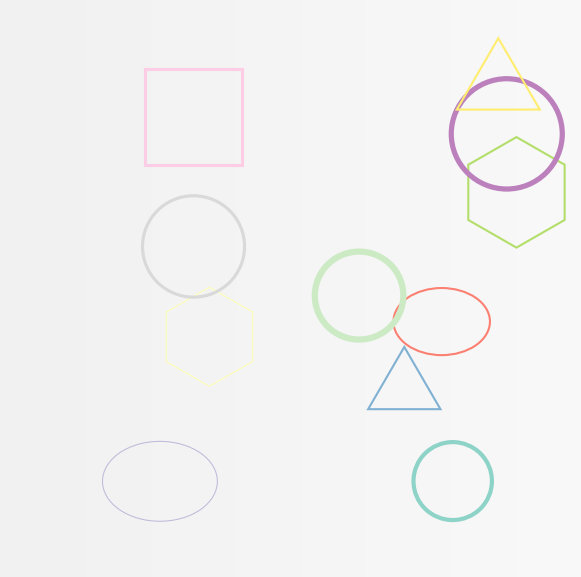[{"shape": "circle", "thickness": 2, "radius": 0.34, "center": [0.779, 0.166]}, {"shape": "hexagon", "thickness": 0.5, "radius": 0.43, "center": [0.36, 0.416]}, {"shape": "oval", "thickness": 0.5, "radius": 0.49, "center": [0.275, 0.166]}, {"shape": "oval", "thickness": 1, "radius": 0.42, "center": [0.76, 0.442]}, {"shape": "triangle", "thickness": 1, "radius": 0.36, "center": [0.696, 0.326]}, {"shape": "hexagon", "thickness": 1, "radius": 0.48, "center": [0.889, 0.666]}, {"shape": "square", "thickness": 1.5, "radius": 0.41, "center": [0.333, 0.796]}, {"shape": "circle", "thickness": 1.5, "radius": 0.44, "center": [0.333, 0.572]}, {"shape": "circle", "thickness": 2.5, "radius": 0.48, "center": [0.872, 0.767]}, {"shape": "circle", "thickness": 3, "radius": 0.38, "center": [0.618, 0.487]}, {"shape": "triangle", "thickness": 1, "radius": 0.41, "center": [0.857, 0.851]}]